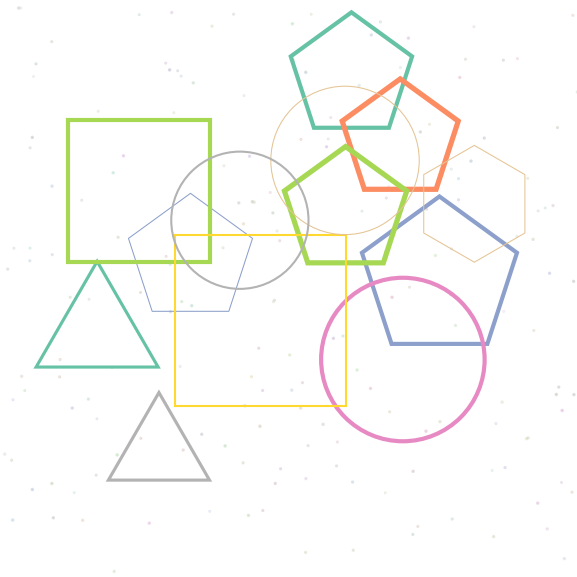[{"shape": "triangle", "thickness": 1.5, "radius": 0.61, "center": [0.168, 0.425]}, {"shape": "pentagon", "thickness": 2, "radius": 0.55, "center": [0.609, 0.867]}, {"shape": "pentagon", "thickness": 2.5, "radius": 0.53, "center": [0.693, 0.757]}, {"shape": "pentagon", "thickness": 2, "radius": 0.71, "center": [0.761, 0.518]}, {"shape": "pentagon", "thickness": 0.5, "radius": 0.56, "center": [0.33, 0.551]}, {"shape": "circle", "thickness": 2, "radius": 0.71, "center": [0.698, 0.377]}, {"shape": "square", "thickness": 2, "radius": 0.61, "center": [0.241, 0.668]}, {"shape": "pentagon", "thickness": 2.5, "radius": 0.56, "center": [0.598, 0.634]}, {"shape": "square", "thickness": 1, "radius": 0.74, "center": [0.452, 0.444]}, {"shape": "hexagon", "thickness": 0.5, "radius": 0.51, "center": [0.821, 0.646]}, {"shape": "circle", "thickness": 0.5, "radius": 0.64, "center": [0.597, 0.721]}, {"shape": "circle", "thickness": 1, "radius": 0.59, "center": [0.415, 0.618]}, {"shape": "triangle", "thickness": 1.5, "radius": 0.51, "center": [0.275, 0.218]}]